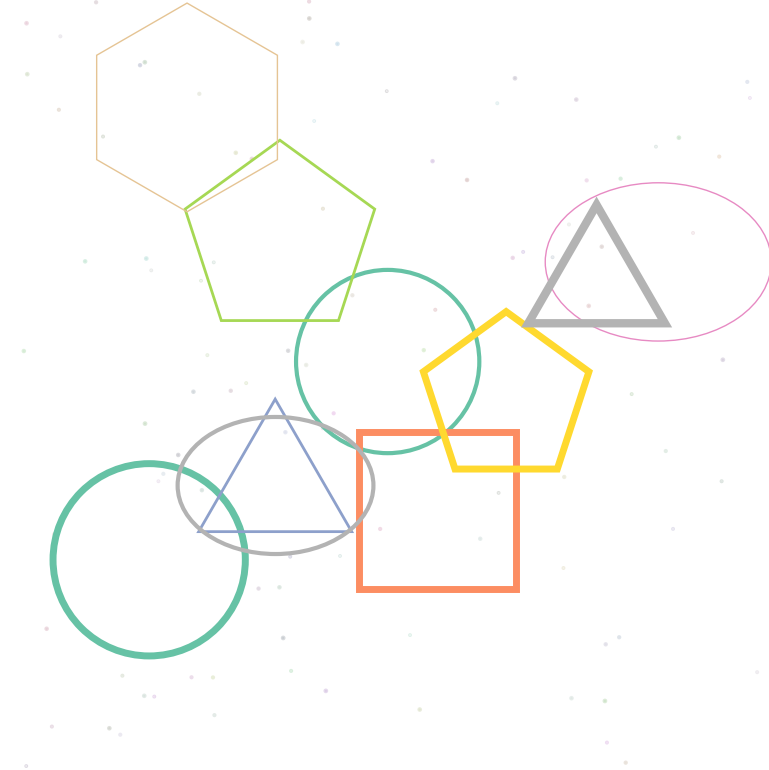[{"shape": "circle", "thickness": 1.5, "radius": 0.6, "center": [0.503, 0.53]}, {"shape": "circle", "thickness": 2.5, "radius": 0.62, "center": [0.194, 0.273]}, {"shape": "square", "thickness": 2.5, "radius": 0.51, "center": [0.568, 0.337]}, {"shape": "triangle", "thickness": 1, "radius": 0.57, "center": [0.357, 0.367]}, {"shape": "oval", "thickness": 0.5, "radius": 0.73, "center": [0.855, 0.66]}, {"shape": "pentagon", "thickness": 1, "radius": 0.65, "center": [0.364, 0.688]}, {"shape": "pentagon", "thickness": 2.5, "radius": 0.57, "center": [0.657, 0.482]}, {"shape": "hexagon", "thickness": 0.5, "radius": 0.68, "center": [0.243, 0.86]}, {"shape": "oval", "thickness": 1.5, "radius": 0.64, "center": [0.358, 0.369]}, {"shape": "triangle", "thickness": 3, "radius": 0.51, "center": [0.775, 0.631]}]